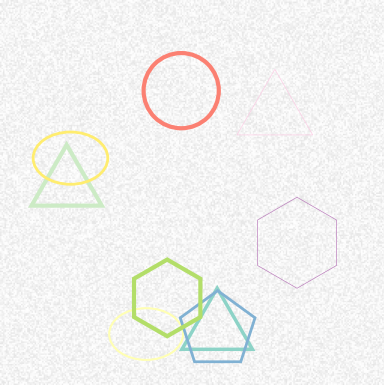[{"shape": "triangle", "thickness": 2.5, "radius": 0.53, "center": [0.564, 0.146]}, {"shape": "oval", "thickness": 1.5, "radius": 0.48, "center": [0.38, 0.132]}, {"shape": "circle", "thickness": 3, "radius": 0.49, "center": [0.471, 0.765]}, {"shape": "pentagon", "thickness": 2, "radius": 0.51, "center": [0.565, 0.143]}, {"shape": "hexagon", "thickness": 3, "radius": 0.5, "center": [0.434, 0.226]}, {"shape": "triangle", "thickness": 0.5, "radius": 0.57, "center": [0.714, 0.706]}, {"shape": "hexagon", "thickness": 0.5, "radius": 0.59, "center": [0.771, 0.369]}, {"shape": "triangle", "thickness": 3, "radius": 0.53, "center": [0.173, 0.519]}, {"shape": "oval", "thickness": 2, "radius": 0.48, "center": [0.183, 0.589]}]